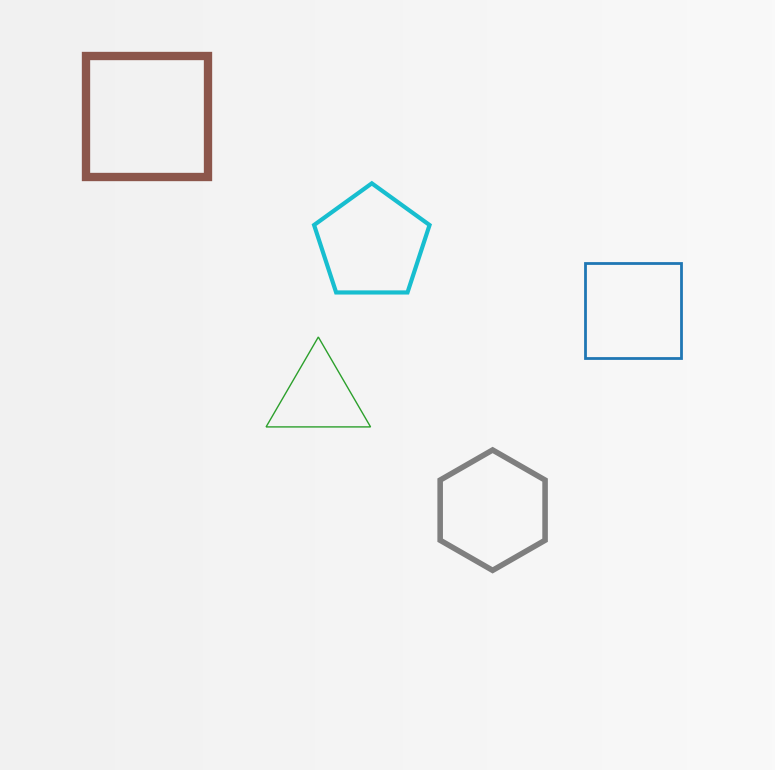[{"shape": "square", "thickness": 1, "radius": 0.31, "center": [0.817, 0.597]}, {"shape": "triangle", "thickness": 0.5, "radius": 0.39, "center": [0.411, 0.484]}, {"shape": "square", "thickness": 3, "radius": 0.39, "center": [0.19, 0.848]}, {"shape": "hexagon", "thickness": 2, "radius": 0.39, "center": [0.636, 0.337]}, {"shape": "pentagon", "thickness": 1.5, "radius": 0.39, "center": [0.48, 0.684]}]